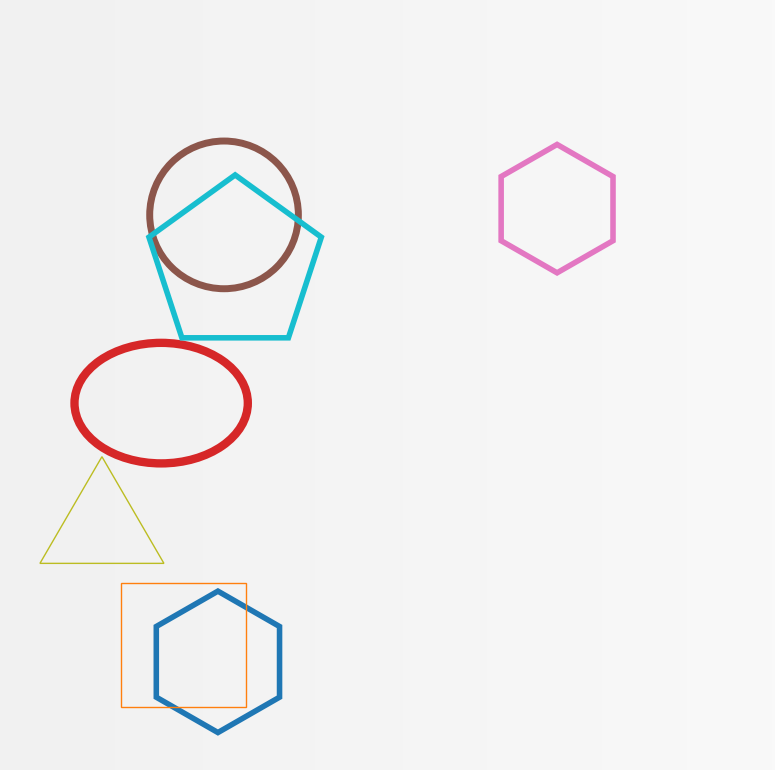[{"shape": "hexagon", "thickness": 2, "radius": 0.46, "center": [0.281, 0.14]}, {"shape": "square", "thickness": 0.5, "radius": 0.4, "center": [0.237, 0.162]}, {"shape": "oval", "thickness": 3, "radius": 0.56, "center": [0.208, 0.476]}, {"shape": "circle", "thickness": 2.5, "radius": 0.48, "center": [0.289, 0.721]}, {"shape": "hexagon", "thickness": 2, "radius": 0.42, "center": [0.719, 0.729]}, {"shape": "triangle", "thickness": 0.5, "radius": 0.46, "center": [0.132, 0.315]}, {"shape": "pentagon", "thickness": 2, "radius": 0.58, "center": [0.303, 0.656]}]